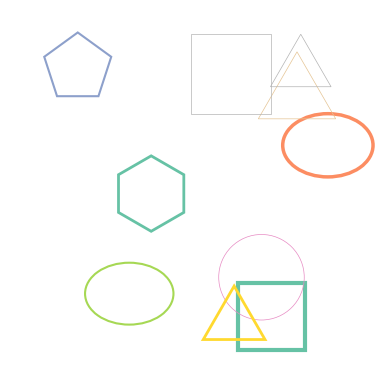[{"shape": "hexagon", "thickness": 2, "radius": 0.49, "center": [0.393, 0.497]}, {"shape": "square", "thickness": 3, "radius": 0.44, "center": [0.705, 0.178]}, {"shape": "oval", "thickness": 2.5, "radius": 0.59, "center": [0.852, 0.623]}, {"shape": "pentagon", "thickness": 1.5, "radius": 0.46, "center": [0.202, 0.824]}, {"shape": "circle", "thickness": 0.5, "radius": 0.56, "center": [0.679, 0.28]}, {"shape": "oval", "thickness": 1.5, "radius": 0.57, "center": [0.336, 0.237]}, {"shape": "triangle", "thickness": 2, "radius": 0.46, "center": [0.608, 0.164]}, {"shape": "triangle", "thickness": 0.5, "radius": 0.58, "center": [0.771, 0.749]}, {"shape": "square", "thickness": 0.5, "radius": 0.52, "center": [0.601, 0.809]}, {"shape": "triangle", "thickness": 0.5, "radius": 0.45, "center": [0.781, 0.82]}]